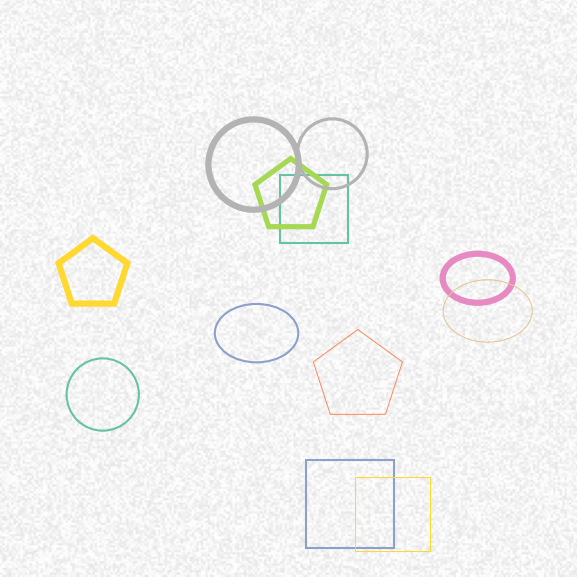[{"shape": "circle", "thickness": 1, "radius": 0.31, "center": [0.178, 0.316]}, {"shape": "square", "thickness": 1, "radius": 0.29, "center": [0.544, 0.638]}, {"shape": "pentagon", "thickness": 0.5, "radius": 0.41, "center": [0.62, 0.347]}, {"shape": "oval", "thickness": 1, "radius": 0.36, "center": [0.444, 0.422]}, {"shape": "square", "thickness": 1, "radius": 0.38, "center": [0.606, 0.126]}, {"shape": "oval", "thickness": 3, "radius": 0.3, "center": [0.827, 0.517]}, {"shape": "pentagon", "thickness": 2.5, "radius": 0.33, "center": [0.504, 0.659]}, {"shape": "pentagon", "thickness": 3, "radius": 0.31, "center": [0.161, 0.524]}, {"shape": "square", "thickness": 0.5, "radius": 0.32, "center": [0.679, 0.109]}, {"shape": "oval", "thickness": 0.5, "radius": 0.39, "center": [0.844, 0.461]}, {"shape": "circle", "thickness": 1.5, "radius": 0.3, "center": [0.575, 0.733]}, {"shape": "circle", "thickness": 3, "radius": 0.39, "center": [0.439, 0.714]}]